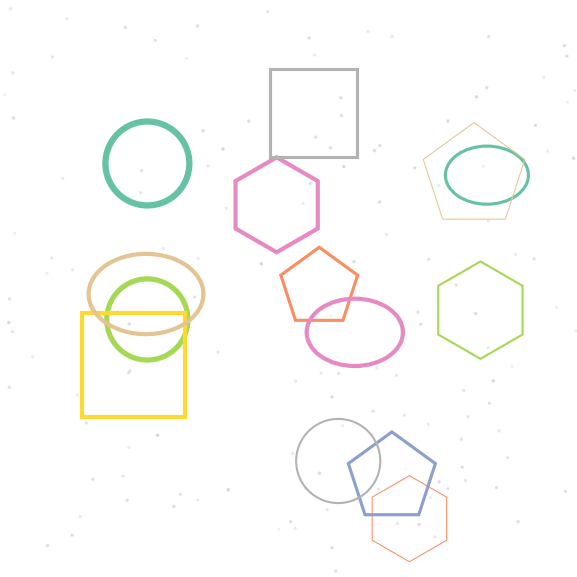[{"shape": "circle", "thickness": 3, "radius": 0.36, "center": [0.255, 0.716]}, {"shape": "oval", "thickness": 1.5, "radius": 0.36, "center": [0.843, 0.696]}, {"shape": "hexagon", "thickness": 0.5, "radius": 0.37, "center": [0.709, 0.101]}, {"shape": "pentagon", "thickness": 1.5, "radius": 0.35, "center": [0.553, 0.501]}, {"shape": "pentagon", "thickness": 1.5, "radius": 0.4, "center": [0.679, 0.172]}, {"shape": "hexagon", "thickness": 2, "radius": 0.41, "center": [0.479, 0.645]}, {"shape": "oval", "thickness": 2, "radius": 0.42, "center": [0.614, 0.424]}, {"shape": "hexagon", "thickness": 1, "radius": 0.42, "center": [0.832, 0.462]}, {"shape": "circle", "thickness": 2.5, "radius": 0.35, "center": [0.255, 0.446]}, {"shape": "square", "thickness": 2, "radius": 0.45, "center": [0.231, 0.367]}, {"shape": "pentagon", "thickness": 0.5, "radius": 0.46, "center": [0.821, 0.694]}, {"shape": "oval", "thickness": 2, "radius": 0.5, "center": [0.253, 0.49]}, {"shape": "circle", "thickness": 1, "radius": 0.36, "center": [0.586, 0.201]}, {"shape": "square", "thickness": 1.5, "radius": 0.38, "center": [0.542, 0.804]}]